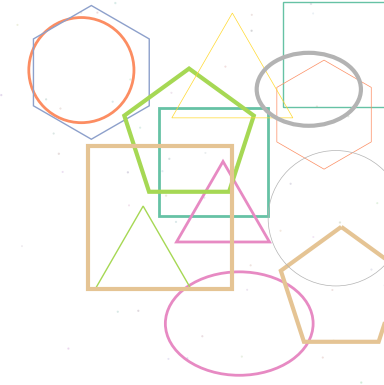[{"shape": "square", "thickness": 2, "radius": 0.7, "center": [0.555, 0.58]}, {"shape": "square", "thickness": 1, "radius": 0.68, "center": [0.873, 0.858]}, {"shape": "circle", "thickness": 2, "radius": 0.68, "center": [0.211, 0.818]}, {"shape": "hexagon", "thickness": 0.5, "radius": 0.71, "center": [0.842, 0.702]}, {"shape": "hexagon", "thickness": 1, "radius": 0.87, "center": [0.237, 0.812]}, {"shape": "oval", "thickness": 2, "radius": 0.96, "center": [0.621, 0.16]}, {"shape": "triangle", "thickness": 2, "radius": 0.7, "center": [0.579, 0.441]}, {"shape": "pentagon", "thickness": 3, "radius": 0.88, "center": [0.491, 0.645]}, {"shape": "triangle", "thickness": 1, "radius": 0.72, "center": [0.372, 0.321]}, {"shape": "triangle", "thickness": 0.5, "radius": 0.91, "center": [0.603, 0.785]}, {"shape": "square", "thickness": 3, "radius": 0.93, "center": [0.416, 0.435]}, {"shape": "pentagon", "thickness": 3, "radius": 0.83, "center": [0.886, 0.246]}, {"shape": "circle", "thickness": 0.5, "radius": 0.88, "center": [0.872, 0.433]}, {"shape": "oval", "thickness": 3, "radius": 0.68, "center": [0.802, 0.768]}]